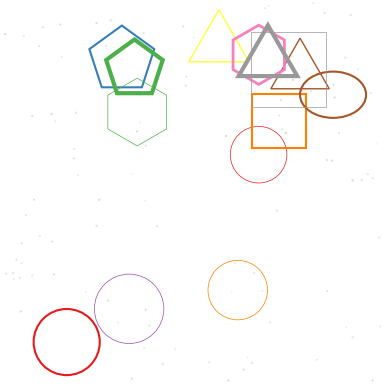[{"shape": "circle", "thickness": 0.5, "radius": 0.37, "center": [0.672, 0.598]}, {"shape": "circle", "thickness": 1.5, "radius": 0.43, "center": [0.173, 0.112]}, {"shape": "pentagon", "thickness": 1.5, "radius": 0.44, "center": [0.316, 0.845]}, {"shape": "hexagon", "thickness": 0.5, "radius": 0.44, "center": [0.356, 0.709]}, {"shape": "pentagon", "thickness": 3, "radius": 0.39, "center": [0.349, 0.82]}, {"shape": "circle", "thickness": 0.5, "radius": 0.45, "center": [0.335, 0.198]}, {"shape": "square", "thickness": 1.5, "radius": 0.35, "center": [0.726, 0.685]}, {"shape": "circle", "thickness": 0.5, "radius": 0.39, "center": [0.617, 0.246]}, {"shape": "triangle", "thickness": 1, "radius": 0.45, "center": [0.569, 0.885]}, {"shape": "triangle", "thickness": 1, "radius": 0.44, "center": [0.779, 0.813]}, {"shape": "oval", "thickness": 1.5, "radius": 0.43, "center": [0.865, 0.754]}, {"shape": "hexagon", "thickness": 2, "radius": 0.38, "center": [0.672, 0.858]}, {"shape": "square", "thickness": 0.5, "radius": 0.49, "center": [0.75, 0.819]}, {"shape": "triangle", "thickness": 3, "radius": 0.44, "center": [0.696, 0.846]}]